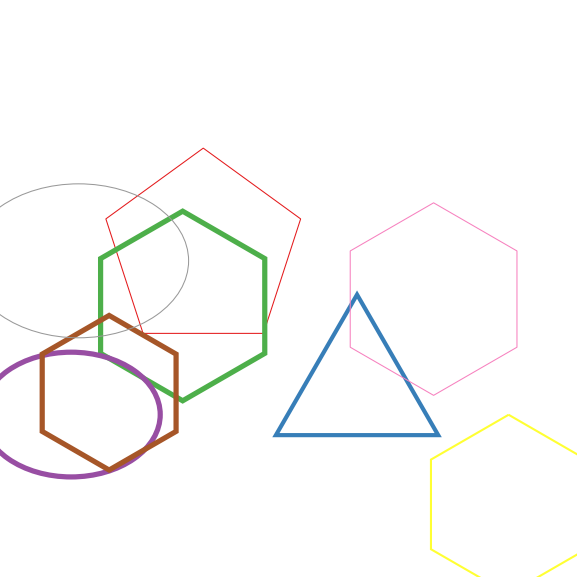[{"shape": "pentagon", "thickness": 0.5, "radius": 0.89, "center": [0.352, 0.565]}, {"shape": "triangle", "thickness": 2, "radius": 0.81, "center": [0.618, 0.327]}, {"shape": "hexagon", "thickness": 2.5, "radius": 0.82, "center": [0.316, 0.469]}, {"shape": "oval", "thickness": 2.5, "radius": 0.77, "center": [0.123, 0.281]}, {"shape": "hexagon", "thickness": 1, "radius": 0.78, "center": [0.881, 0.126]}, {"shape": "hexagon", "thickness": 2.5, "radius": 0.67, "center": [0.189, 0.319]}, {"shape": "hexagon", "thickness": 0.5, "radius": 0.83, "center": [0.751, 0.481]}, {"shape": "oval", "thickness": 0.5, "radius": 0.95, "center": [0.136, 0.548]}]